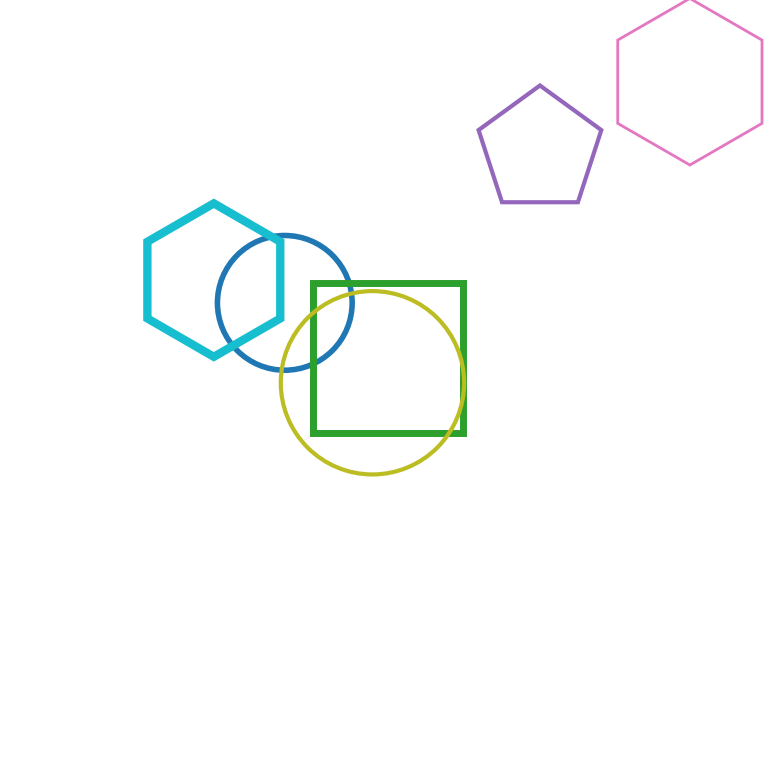[{"shape": "circle", "thickness": 2, "radius": 0.44, "center": [0.37, 0.607]}, {"shape": "square", "thickness": 2.5, "radius": 0.49, "center": [0.504, 0.535]}, {"shape": "pentagon", "thickness": 1.5, "radius": 0.42, "center": [0.701, 0.805]}, {"shape": "hexagon", "thickness": 1, "radius": 0.54, "center": [0.896, 0.894]}, {"shape": "circle", "thickness": 1.5, "radius": 0.6, "center": [0.484, 0.503]}, {"shape": "hexagon", "thickness": 3, "radius": 0.5, "center": [0.278, 0.636]}]